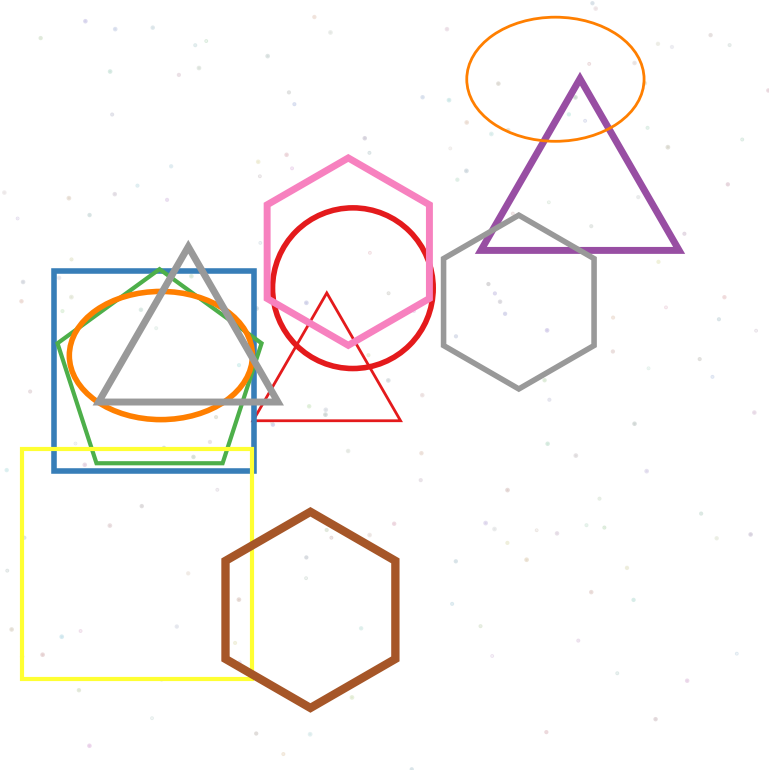[{"shape": "circle", "thickness": 2, "radius": 0.52, "center": [0.458, 0.626]}, {"shape": "triangle", "thickness": 1, "radius": 0.55, "center": [0.424, 0.509]}, {"shape": "square", "thickness": 2, "radius": 0.65, "center": [0.2, 0.518]}, {"shape": "pentagon", "thickness": 1.5, "radius": 0.7, "center": [0.207, 0.511]}, {"shape": "triangle", "thickness": 2.5, "radius": 0.74, "center": [0.753, 0.749]}, {"shape": "oval", "thickness": 2, "radius": 0.59, "center": [0.209, 0.538]}, {"shape": "oval", "thickness": 1, "radius": 0.58, "center": [0.721, 0.897]}, {"shape": "square", "thickness": 1.5, "radius": 0.75, "center": [0.178, 0.268]}, {"shape": "hexagon", "thickness": 3, "radius": 0.64, "center": [0.403, 0.208]}, {"shape": "hexagon", "thickness": 2.5, "radius": 0.61, "center": [0.452, 0.673]}, {"shape": "hexagon", "thickness": 2, "radius": 0.56, "center": [0.674, 0.608]}, {"shape": "triangle", "thickness": 2.5, "radius": 0.67, "center": [0.245, 0.545]}]